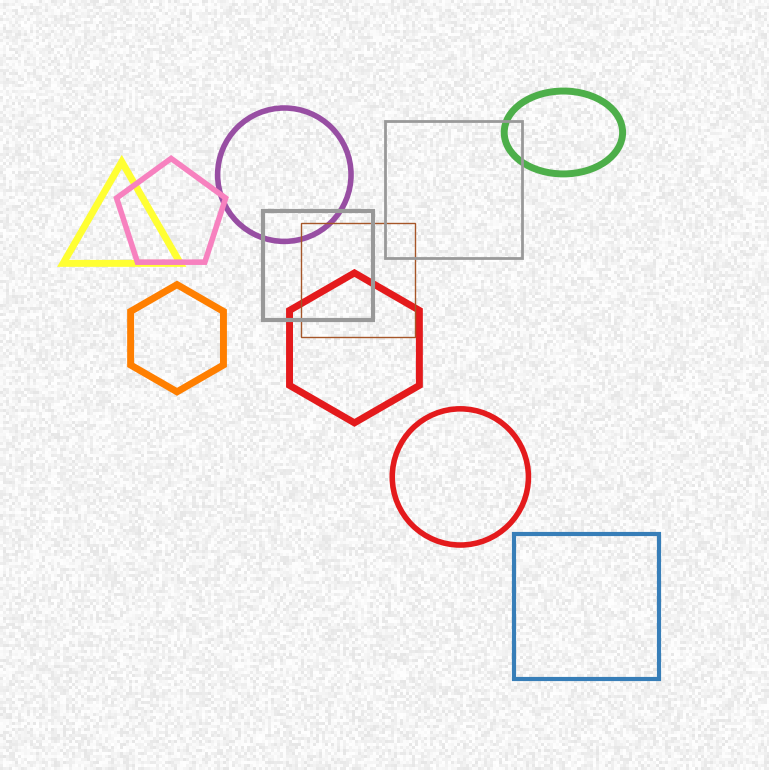[{"shape": "circle", "thickness": 2, "radius": 0.44, "center": [0.598, 0.381]}, {"shape": "hexagon", "thickness": 2.5, "radius": 0.49, "center": [0.46, 0.548]}, {"shape": "square", "thickness": 1.5, "radius": 0.47, "center": [0.762, 0.213]}, {"shape": "oval", "thickness": 2.5, "radius": 0.38, "center": [0.732, 0.828]}, {"shape": "circle", "thickness": 2, "radius": 0.43, "center": [0.369, 0.773]}, {"shape": "hexagon", "thickness": 2.5, "radius": 0.35, "center": [0.23, 0.561]}, {"shape": "triangle", "thickness": 2.5, "radius": 0.44, "center": [0.158, 0.702]}, {"shape": "square", "thickness": 0.5, "radius": 0.37, "center": [0.465, 0.636]}, {"shape": "pentagon", "thickness": 2, "radius": 0.37, "center": [0.222, 0.72]}, {"shape": "square", "thickness": 1.5, "radius": 0.36, "center": [0.413, 0.655]}, {"shape": "square", "thickness": 1, "radius": 0.44, "center": [0.588, 0.754]}]